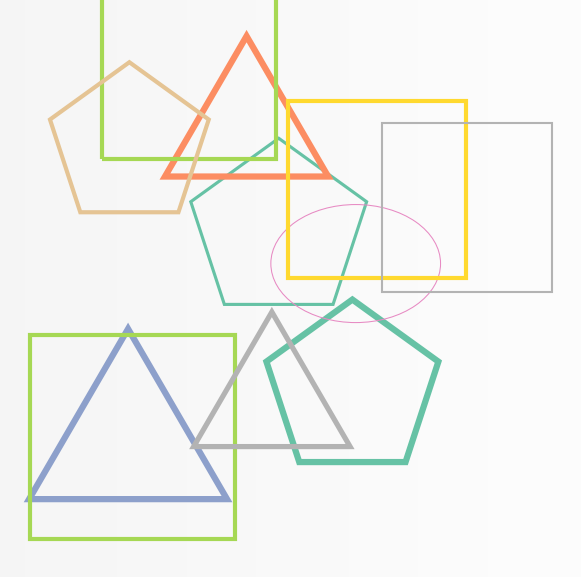[{"shape": "pentagon", "thickness": 1.5, "radius": 0.8, "center": [0.479, 0.601]}, {"shape": "pentagon", "thickness": 3, "radius": 0.78, "center": [0.606, 0.325]}, {"shape": "triangle", "thickness": 3, "radius": 0.81, "center": [0.424, 0.775]}, {"shape": "triangle", "thickness": 3, "radius": 0.98, "center": [0.22, 0.233]}, {"shape": "oval", "thickness": 0.5, "radius": 0.73, "center": [0.612, 0.543]}, {"shape": "square", "thickness": 2, "radius": 0.88, "center": [0.228, 0.242]}, {"shape": "square", "thickness": 2, "radius": 0.75, "center": [0.325, 0.872]}, {"shape": "square", "thickness": 2, "radius": 0.76, "center": [0.649, 0.671]}, {"shape": "pentagon", "thickness": 2, "radius": 0.72, "center": [0.223, 0.748]}, {"shape": "square", "thickness": 1, "radius": 0.73, "center": [0.803, 0.64]}, {"shape": "triangle", "thickness": 2.5, "radius": 0.78, "center": [0.468, 0.304]}]